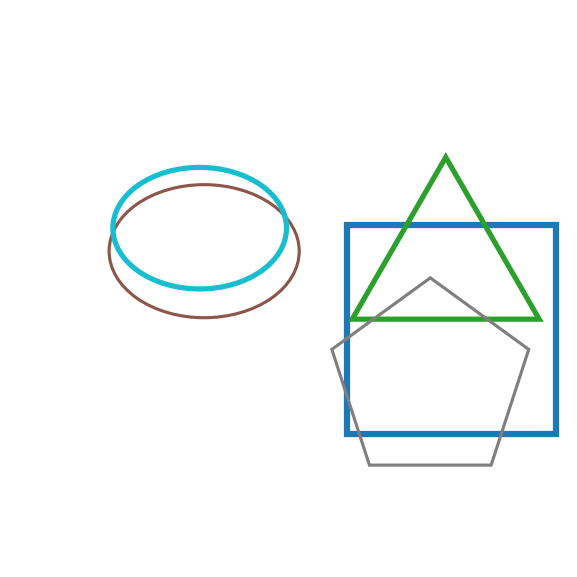[{"shape": "square", "thickness": 3, "radius": 0.91, "center": [0.782, 0.429]}, {"shape": "triangle", "thickness": 2.5, "radius": 0.93, "center": [0.772, 0.54]}, {"shape": "oval", "thickness": 1.5, "radius": 0.82, "center": [0.354, 0.564]}, {"shape": "pentagon", "thickness": 1.5, "radius": 0.9, "center": [0.745, 0.339]}, {"shape": "oval", "thickness": 2.5, "radius": 0.75, "center": [0.346, 0.604]}]